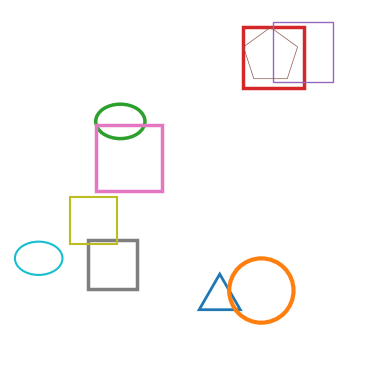[{"shape": "triangle", "thickness": 2, "radius": 0.31, "center": [0.571, 0.226]}, {"shape": "circle", "thickness": 3, "radius": 0.42, "center": [0.679, 0.245]}, {"shape": "oval", "thickness": 2.5, "radius": 0.32, "center": [0.313, 0.685]}, {"shape": "square", "thickness": 2.5, "radius": 0.4, "center": [0.71, 0.85]}, {"shape": "square", "thickness": 1, "radius": 0.39, "center": [0.788, 0.865]}, {"shape": "pentagon", "thickness": 0.5, "radius": 0.37, "center": [0.703, 0.855]}, {"shape": "square", "thickness": 2.5, "radius": 0.43, "center": [0.334, 0.589]}, {"shape": "square", "thickness": 2.5, "radius": 0.32, "center": [0.292, 0.312]}, {"shape": "square", "thickness": 1.5, "radius": 0.31, "center": [0.243, 0.427]}, {"shape": "oval", "thickness": 1.5, "radius": 0.31, "center": [0.1, 0.329]}]